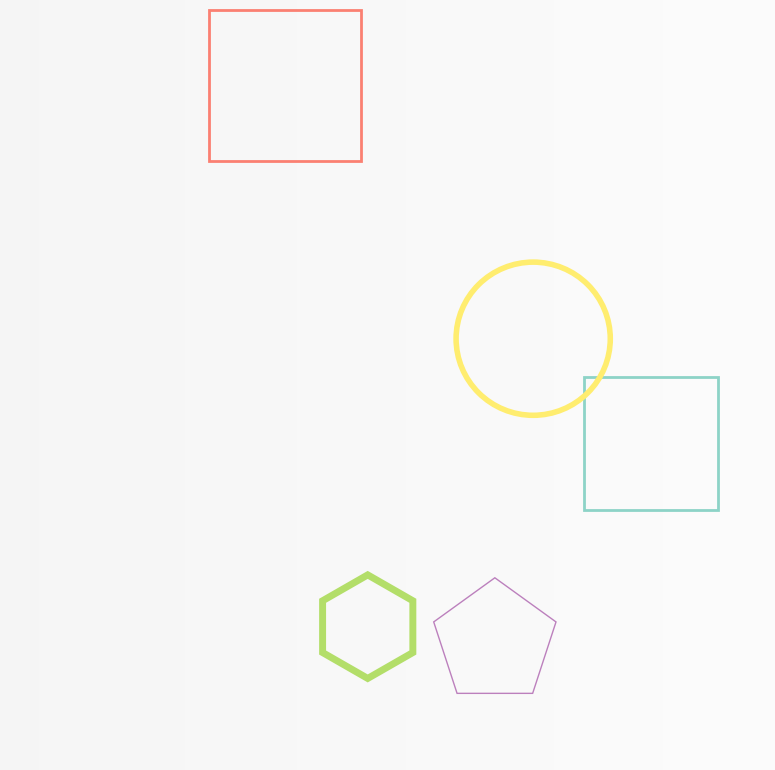[{"shape": "square", "thickness": 1, "radius": 0.43, "center": [0.84, 0.423]}, {"shape": "square", "thickness": 1, "radius": 0.49, "center": [0.367, 0.888]}, {"shape": "hexagon", "thickness": 2.5, "radius": 0.34, "center": [0.474, 0.186]}, {"shape": "pentagon", "thickness": 0.5, "radius": 0.41, "center": [0.639, 0.167]}, {"shape": "circle", "thickness": 2, "radius": 0.5, "center": [0.688, 0.56]}]